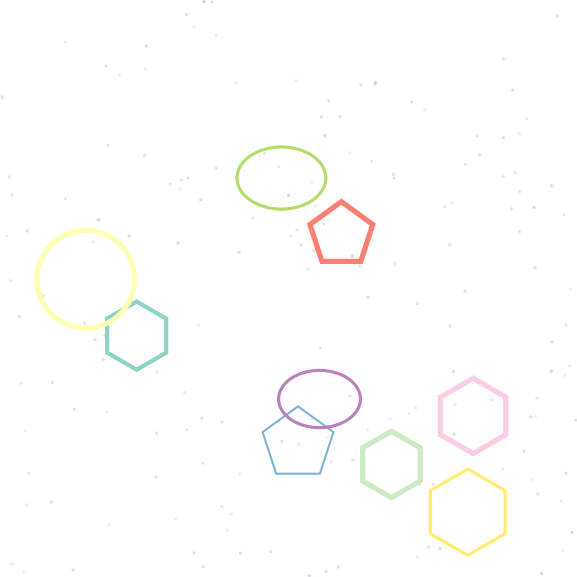[{"shape": "hexagon", "thickness": 2, "radius": 0.3, "center": [0.237, 0.418]}, {"shape": "circle", "thickness": 2.5, "radius": 0.42, "center": [0.149, 0.515]}, {"shape": "pentagon", "thickness": 2.5, "radius": 0.29, "center": [0.591, 0.593]}, {"shape": "pentagon", "thickness": 1, "radius": 0.32, "center": [0.516, 0.231]}, {"shape": "oval", "thickness": 1.5, "radius": 0.38, "center": [0.487, 0.691]}, {"shape": "hexagon", "thickness": 2.5, "radius": 0.33, "center": [0.819, 0.279]}, {"shape": "oval", "thickness": 1.5, "radius": 0.35, "center": [0.553, 0.308]}, {"shape": "hexagon", "thickness": 2.5, "radius": 0.29, "center": [0.678, 0.195]}, {"shape": "hexagon", "thickness": 1.5, "radius": 0.37, "center": [0.81, 0.112]}]